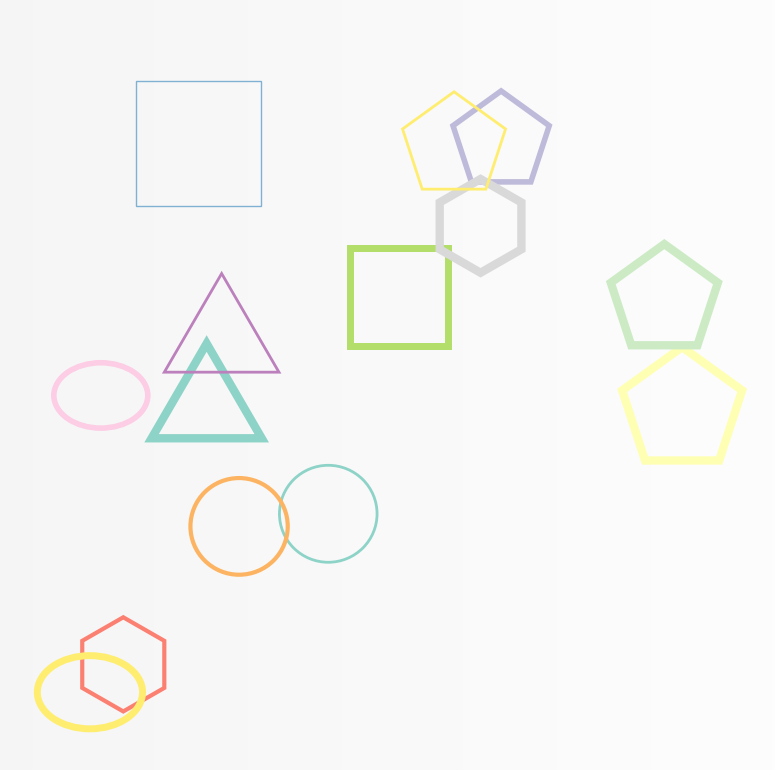[{"shape": "circle", "thickness": 1, "radius": 0.31, "center": [0.424, 0.333]}, {"shape": "triangle", "thickness": 3, "radius": 0.41, "center": [0.267, 0.472]}, {"shape": "pentagon", "thickness": 3, "radius": 0.41, "center": [0.88, 0.468]}, {"shape": "pentagon", "thickness": 2, "radius": 0.33, "center": [0.647, 0.817]}, {"shape": "hexagon", "thickness": 1.5, "radius": 0.31, "center": [0.159, 0.137]}, {"shape": "square", "thickness": 0.5, "radius": 0.4, "center": [0.256, 0.814]}, {"shape": "circle", "thickness": 1.5, "radius": 0.31, "center": [0.309, 0.316]}, {"shape": "square", "thickness": 2.5, "radius": 0.32, "center": [0.515, 0.614]}, {"shape": "oval", "thickness": 2, "radius": 0.3, "center": [0.13, 0.486]}, {"shape": "hexagon", "thickness": 3, "radius": 0.3, "center": [0.62, 0.707]}, {"shape": "triangle", "thickness": 1, "radius": 0.43, "center": [0.286, 0.559]}, {"shape": "pentagon", "thickness": 3, "radius": 0.36, "center": [0.857, 0.61]}, {"shape": "oval", "thickness": 2.5, "radius": 0.34, "center": [0.116, 0.101]}, {"shape": "pentagon", "thickness": 1, "radius": 0.35, "center": [0.586, 0.811]}]